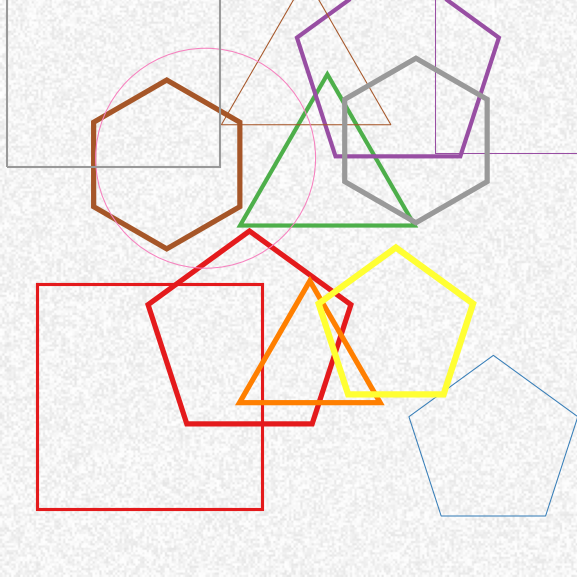[{"shape": "square", "thickness": 1.5, "radius": 0.97, "center": [0.259, 0.312]}, {"shape": "pentagon", "thickness": 2.5, "radius": 0.92, "center": [0.432, 0.414]}, {"shape": "pentagon", "thickness": 0.5, "radius": 0.77, "center": [0.854, 0.23]}, {"shape": "triangle", "thickness": 2, "radius": 0.87, "center": [0.567, 0.696]}, {"shape": "square", "thickness": 0.5, "radius": 0.67, "center": [0.889, 0.87]}, {"shape": "pentagon", "thickness": 2, "radius": 0.92, "center": [0.689, 0.877]}, {"shape": "triangle", "thickness": 2.5, "radius": 0.7, "center": [0.537, 0.372]}, {"shape": "pentagon", "thickness": 3, "radius": 0.7, "center": [0.685, 0.43]}, {"shape": "hexagon", "thickness": 2.5, "radius": 0.73, "center": [0.289, 0.714]}, {"shape": "triangle", "thickness": 0.5, "radius": 0.85, "center": [0.53, 0.868]}, {"shape": "circle", "thickness": 0.5, "radius": 0.95, "center": [0.356, 0.725]}, {"shape": "square", "thickness": 1, "radius": 0.92, "center": [0.197, 0.894]}, {"shape": "hexagon", "thickness": 2.5, "radius": 0.71, "center": [0.72, 0.756]}]